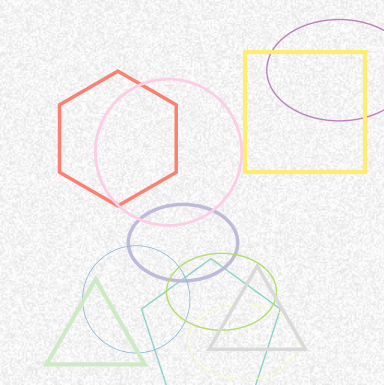[{"shape": "pentagon", "thickness": 1, "radius": 0.95, "center": [0.548, 0.139]}, {"shape": "oval", "thickness": 0.5, "radius": 0.71, "center": [0.633, 0.113]}, {"shape": "oval", "thickness": 2.5, "radius": 0.71, "center": [0.475, 0.37]}, {"shape": "hexagon", "thickness": 2.5, "radius": 0.88, "center": [0.306, 0.64]}, {"shape": "circle", "thickness": 0.5, "radius": 0.7, "center": [0.354, 0.222]}, {"shape": "oval", "thickness": 1, "radius": 0.71, "center": [0.575, 0.242]}, {"shape": "circle", "thickness": 2, "radius": 0.95, "center": [0.438, 0.605]}, {"shape": "triangle", "thickness": 2.5, "radius": 0.72, "center": [0.668, 0.165]}, {"shape": "oval", "thickness": 1, "radius": 0.94, "center": [0.881, 0.818]}, {"shape": "triangle", "thickness": 3, "radius": 0.74, "center": [0.248, 0.127]}, {"shape": "square", "thickness": 3, "radius": 0.78, "center": [0.792, 0.71]}]